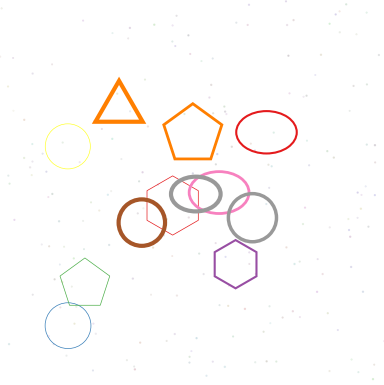[{"shape": "oval", "thickness": 1.5, "radius": 0.39, "center": [0.692, 0.656]}, {"shape": "hexagon", "thickness": 0.5, "radius": 0.38, "center": [0.448, 0.466]}, {"shape": "circle", "thickness": 0.5, "radius": 0.3, "center": [0.177, 0.154]}, {"shape": "pentagon", "thickness": 0.5, "radius": 0.34, "center": [0.22, 0.262]}, {"shape": "hexagon", "thickness": 1.5, "radius": 0.31, "center": [0.612, 0.314]}, {"shape": "triangle", "thickness": 3, "radius": 0.35, "center": [0.309, 0.719]}, {"shape": "pentagon", "thickness": 2, "radius": 0.4, "center": [0.501, 0.651]}, {"shape": "circle", "thickness": 0.5, "radius": 0.29, "center": [0.176, 0.62]}, {"shape": "circle", "thickness": 3, "radius": 0.3, "center": [0.368, 0.422]}, {"shape": "oval", "thickness": 2, "radius": 0.39, "center": [0.569, 0.5]}, {"shape": "circle", "thickness": 2.5, "radius": 0.31, "center": [0.656, 0.435]}, {"shape": "oval", "thickness": 3, "radius": 0.32, "center": [0.509, 0.496]}]